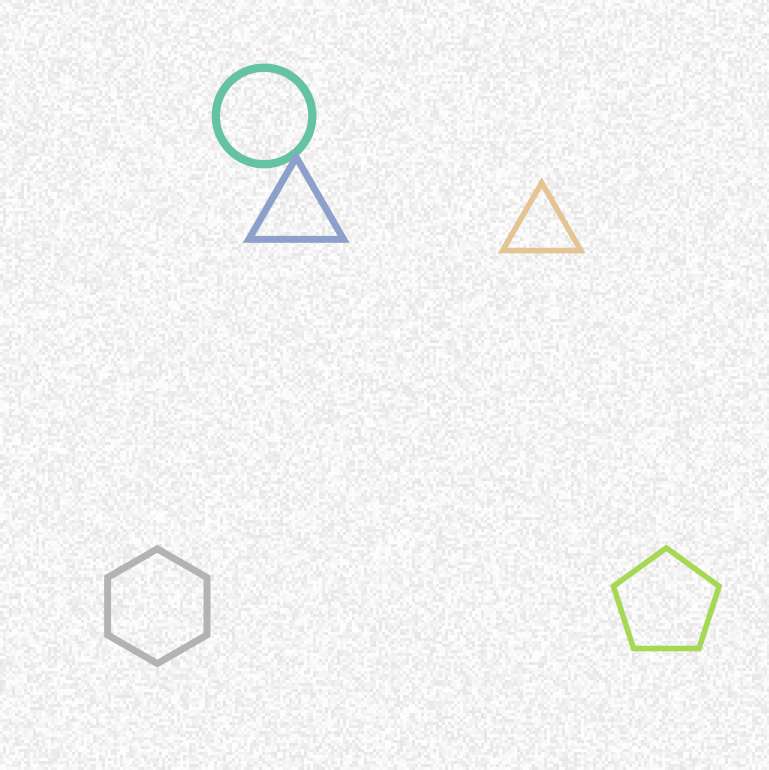[{"shape": "circle", "thickness": 3, "radius": 0.31, "center": [0.343, 0.849]}, {"shape": "triangle", "thickness": 2.5, "radius": 0.36, "center": [0.385, 0.725]}, {"shape": "pentagon", "thickness": 2, "radius": 0.36, "center": [0.865, 0.216]}, {"shape": "triangle", "thickness": 2, "radius": 0.29, "center": [0.704, 0.704]}, {"shape": "hexagon", "thickness": 2.5, "radius": 0.37, "center": [0.204, 0.213]}]